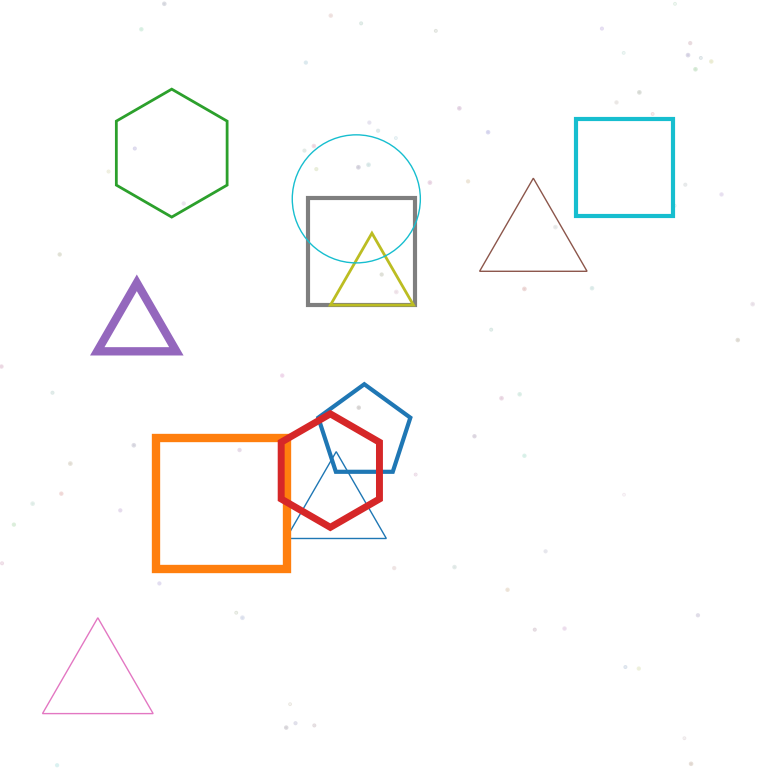[{"shape": "pentagon", "thickness": 1.5, "radius": 0.31, "center": [0.473, 0.438]}, {"shape": "triangle", "thickness": 0.5, "radius": 0.38, "center": [0.437, 0.338]}, {"shape": "square", "thickness": 3, "radius": 0.42, "center": [0.288, 0.346]}, {"shape": "hexagon", "thickness": 1, "radius": 0.42, "center": [0.223, 0.801]}, {"shape": "hexagon", "thickness": 2.5, "radius": 0.37, "center": [0.429, 0.389]}, {"shape": "triangle", "thickness": 3, "radius": 0.3, "center": [0.178, 0.573]}, {"shape": "triangle", "thickness": 0.5, "radius": 0.4, "center": [0.693, 0.688]}, {"shape": "triangle", "thickness": 0.5, "radius": 0.41, "center": [0.127, 0.115]}, {"shape": "square", "thickness": 1.5, "radius": 0.35, "center": [0.47, 0.674]}, {"shape": "triangle", "thickness": 1, "radius": 0.31, "center": [0.483, 0.635]}, {"shape": "square", "thickness": 1.5, "radius": 0.31, "center": [0.811, 0.783]}, {"shape": "circle", "thickness": 0.5, "radius": 0.42, "center": [0.463, 0.742]}]